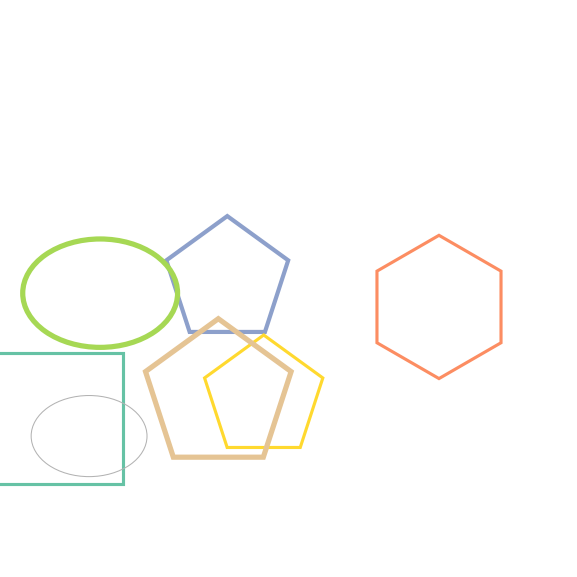[{"shape": "square", "thickness": 1.5, "radius": 0.56, "center": [0.101, 0.274]}, {"shape": "hexagon", "thickness": 1.5, "radius": 0.62, "center": [0.76, 0.468]}, {"shape": "pentagon", "thickness": 2, "radius": 0.55, "center": [0.394, 0.514]}, {"shape": "oval", "thickness": 2.5, "radius": 0.67, "center": [0.173, 0.491]}, {"shape": "pentagon", "thickness": 1.5, "radius": 0.54, "center": [0.457, 0.311]}, {"shape": "pentagon", "thickness": 2.5, "radius": 0.66, "center": [0.378, 0.315]}, {"shape": "oval", "thickness": 0.5, "radius": 0.5, "center": [0.154, 0.244]}]